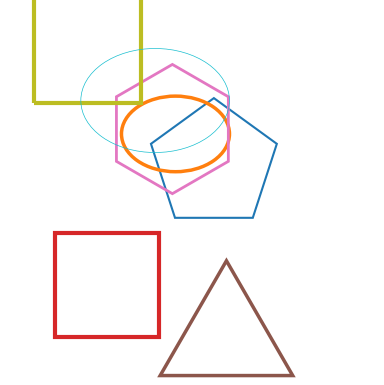[{"shape": "pentagon", "thickness": 1.5, "radius": 0.86, "center": [0.556, 0.573]}, {"shape": "oval", "thickness": 2.5, "radius": 0.7, "center": [0.456, 0.652]}, {"shape": "square", "thickness": 3, "radius": 0.67, "center": [0.278, 0.26]}, {"shape": "triangle", "thickness": 2.5, "radius": 0.99, "center": [0.588, 0.124]}, {"shape": "hexagon", "thickness": 2, "radius": 0.84, "center": [0.448, 0.665]}, {"shape": "square", "thickness": 3, "radius": 0.69, "center": [0.228, 0.87]}, {"shape": "oval", "thickness": 0.5, "radius": 0.97, "center": [0.403, 0.739]}]